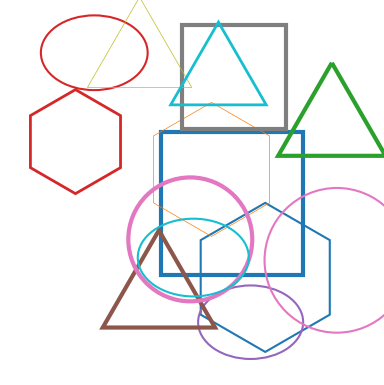[{"shape": "hexagon", "thickness": 1.5, "radius": 0.97, "center": [0.689, 0.279]}, {"shape": "square", "thickness": 3, "radius": 0.93, "center": [0.603, 0.471]}, {"shape": "hexagon", "thickness": 0.5, "radius": 0.87, "center": [0.549, 0.56]}, {"shape": "triangle", "thickness": 3, "radius": 0.81, "center": [0.862, 0.676]}, {"shape": "oval", "thickness": 1.5, "radius": 0.69, "center": [0.245, 0.863]}, {"shape": "hexagon", "thickness": 2, "radius": 0.68, "center": [0.196, 0.632]}, {"shape": "oval", "thickness": 1.5, "radius": 0.68, "center": [0.651, 0.163]}, {"shape": "triangle", "thickness": 3, "radius": 0.84, "center": [0.413, 0.233]}, {"shape": "circle", "thickness": 1.5, "radius": 0.94, "center": [0.875, 0.324]}, {"shape": "circle", "thickness": 3, "radius": 0.8, "center": [0.494, 0.378]}, {"shape": "square", "thickness": 3, "radius": 0.68, "center": [0.608, 0.799]}, {"shape": "triangle", "thickness": 0.5, "radius": 0.78, "center": [0.363, 0.851]}, {"shape": "oval", "thickness": 1.5, "radius": 0.72, "center": [0.502, 0.331]}, {"shape": "triangle", "thickness": 2, "radius": 0.72, "center": [0.567, 0.799]}]